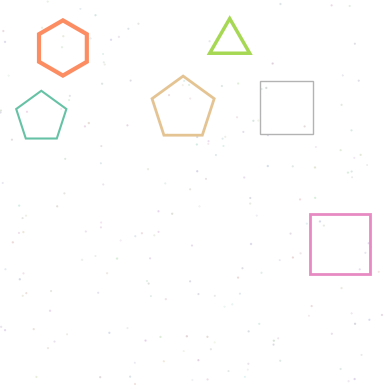[{"shape": "pentagon", "thickness": 1.5, "radius": 0.34, "center": [0.107, 0.696]}, {"shape": "hexagon", "thickness": 3, "radius": 0.36, "center": [0.163, 0.875]}, {"shape": "square", "thickness": 2, "radius": 0.39, "center": [0.884, 0.365]}, {"shape": "triangle", "thickness": 2.5, "radius": 0.3, "center": [0.597, 0.892]}, {"shape": "pentagon", "thickness": 2, "radius": 0.42, "center": [0.476, 0.718]}, {"shape": "square", "thickness": 1, "radius": 0.35, "center": [0.745, 0.72]}]